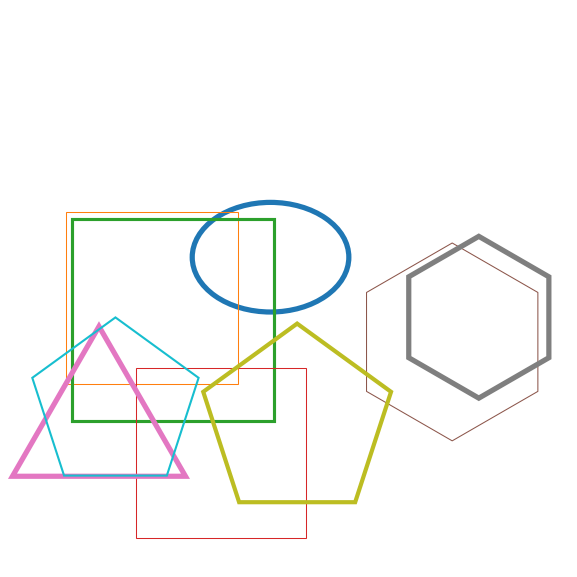[{"shape": "oval", "thickness": 2.5, "radius": 0.68, "center": [0.468, 0.554]}, {"shape": "square", "thickness": 0.5, "radius": 0.74, "center": [0.264, 0.483]}, {"shape": "square", "thickness": 1.5, "radius": 0.87, "center": [0.3, 0.445]}, {"shape": "square", "thickness": 0.5, "radius": 0.74, "center": [0.383, 0.215]}, {"shape": "hexagon", "thickness": 0.5, "radius": 0.86, "center": [0.783, 0.407]}, {"shape": "triangle", "thickness": 2.5, "radius": 0.86, "center": [0.171, 0.261]}, {"shape": "hexagon", "thickness": 2.5, "radius": 0.7, "center": [0.829, 0.45]}, {"shape": "pentagon", "thickness": 2, "radius": 0.85, "center": [0.515, 0.268]}, {"shape": "pentagon", "thickness": 1, "radius": 0.76, "center": [0.2, 0.298]}]